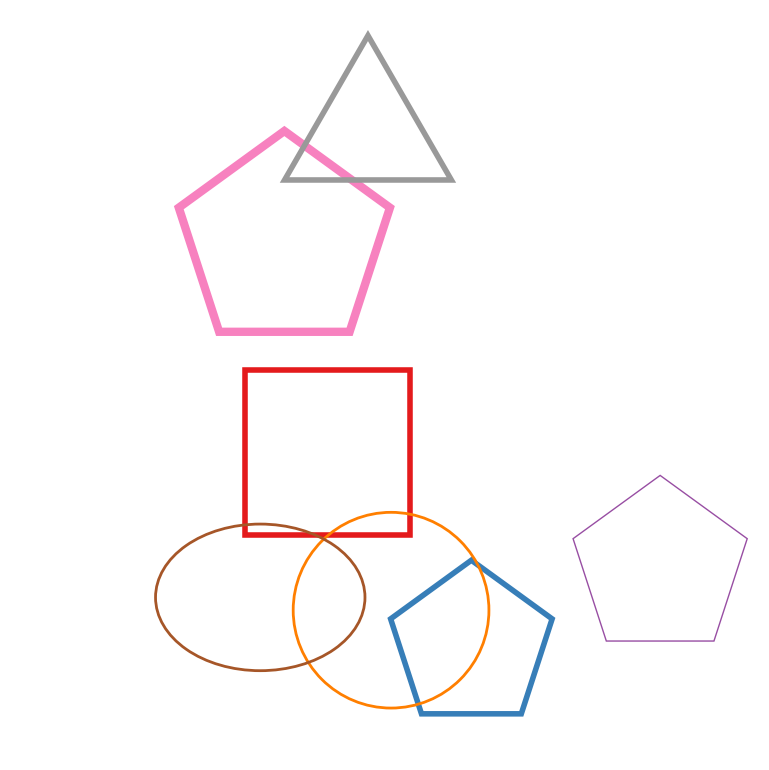[{"shape": "square", "thickness": 2, "radius": 0.53, "center": [0.425, 0.413]}, {"shape": "pentagon", "thickness": 2, "radius": 0.55, "center": [0.612, 0.162]}, {"shape": "pentagon", "thickness": 0.5, "radius": 0.59, "center": [0.857, 0.264]}, {"shape": "circle", "thickness": 1, "radius": 0.64, "center": [0.508, 0.208]}, {"shape": "oval", "thickness": 1, "radius": 0.68, "center": [0.338, 0.224]}, {"shape": "pentagon", "thickness": 3, "radius": 0.72, "center": [0.369, 0.686]}, {"shape": "triangle", "thickness": 2, "radius": 0.63, "center": [0.478, 0.829]}]